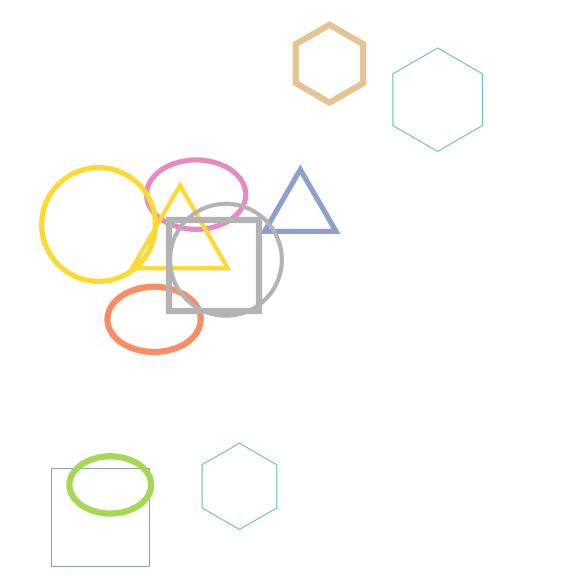[{"shape": "hexagon", "thickness": 0.5, "radius": 0.37, "center": [0.415, 0.157]}, {"shape": "hexagon", "thickness": 0.5, "radius": 0.45, "center": [0.758, 0.827]}, {"shape": "oval", "thickness": 3, "radius": 0.4, "center": [0.267, 0.446]}, {"shape": "square", "thickness": 0.5, "radius": 0.42, "center": [0.173, 0.104]}, {"shape": "triangle", "thickness": 2.5, "radius": 0.36, "center": [0.52, 0.634]}, {"shape": "oval", "thickness": 2.5, "radius": 0.43, "center": [0.34, 0.662]}, {"shape": "oval", "thickness": 3, "radius": 0.35, "center": [0.191, 0.159]}, {"shape": "triangle", "thickness": 2, "radius": 0.48, "center": [0.312, 0.583]}, {"shape": "circle", "thickness": 2.5, "radius": 0.49, "center": [0.171, 0.61]}, {"shape": "hexagon", "thickness": 3, "radius": 0.34, "center": [0.571, 0.889]}, {"shape": "circle", "thickness": 2, "radius": 0.48, "center": [0.391, 0.549]}, {"shape": "square", "thickness": 3, "radius": 0.39, "center": [0.37, 0.539]}]